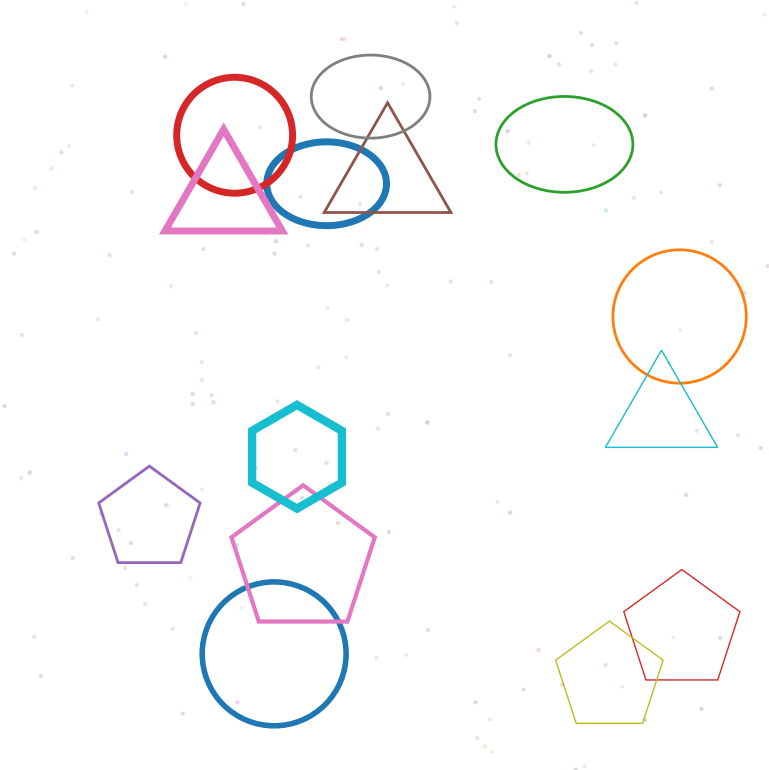[{"shape": "circle", "thickness": 2, "radius": 0.47, "center": [0.356, 0.151]}, {"shape": "oval", "thickness": 2.5, "radius": 0.39, "center": [0.424, 0.761]}, {"shape": "circle", "thickness": 1, "radius": 0.43, "center": [0.883, 0.589]}, {"shape": "oval", "thickness": 1, "radius": 0.44, "center": [0.733, 0.812]}, {"shape": "circle", "thickness": 2.5, "radius": 0.38, "center": [0.305, 0.824]}, {"shape": "pentagon", "thickness": 0.5, "radius": 0.4, "center": [0.886, 0.181]}, {"shape": "pentagon", "thickness": 1, "radius": 0.35, "center": [0.194, 0.325]}, {"shape": "triangle", "thickness": 1, "radius": 0.48, "center": [0.503, 0.772]}, {"shape": "triangle", "thickness": 2.5, "radius": 0.44, "center": [0.29, 0.744]}, {"shape": "pentagon", "thickness": 1.5, "radius": 0.49, "center": [0.394, 0.272]}, {"shape": "oval", "thickness": 1, "radius": 0.39, "center": [0.481, 0.875]}, {"shape": "pentagon", "thickness": 0.5, "radius": 0.37, "center": [0.791, 0.12]}, {"shape": "hexagon", "thickness": 3, "radius": 0.34, "center": [0.386, 0.407]}, {"shape": "triangle", "thickness": 0.5, "radius": 0.42, "center": [0.859, 0.461]}]